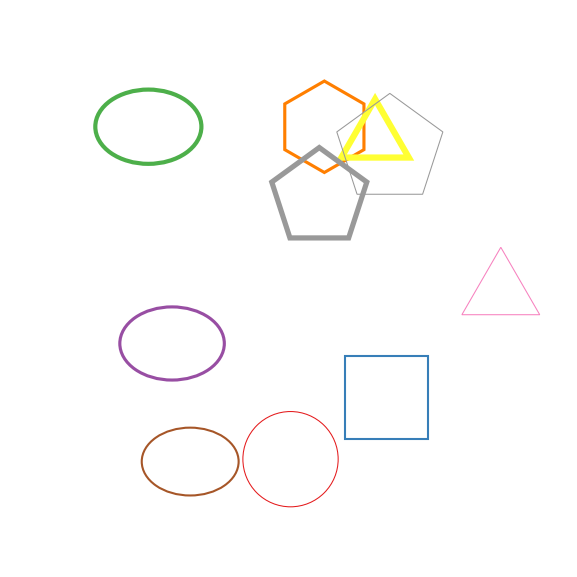[{"shape": "circle", "thickness": 0.5, "radius": 0.41, "center": [0.503, 0.204]}, {"shape": "square", "thickness": 1, "radius": 0.36, "center": [0.669, 0.311]}, {"shape": "oval", "thickness": 2, "radius": 0.46, "center": [0.257, 0.78]}, {"shape": "oval", "thickness": 1.5, "radius": 0.45, "center": [0.298, 0.404]}, {"shape": "hexagon", "thickness": 1.5, "radius": 0.4, "center": [0.562, 0.78]}, {"shape": "triangle", "thickness": 3, "radius": 0.34, "center": [0.649, 0.76]}, {"shape": "oval", "thickness": 1, "radius": 0.42, "center": [0.329, 0.2]}, {"shape": "triangle", "thickness": 0.5, "radius": 0.39, "center": [0.867, 0.493]}, {"shape": "pentagon", "thickness": 0.5, "radius": 0.48, "center": [0.675, 0.741]}, {"shape": "pentagon", "thickness": 2.5, "radius": 0.43, "center": [0.553, 0.657]}]